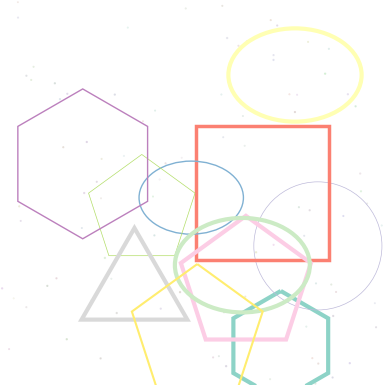[{"shape": "hexagon", "thickness": 3, "radius": 0.71, "center": [0.729, 0.102]}, {"shape": "oval", "thickness": 3, "radius": 0.87, "center": [0.766, 0.805]}, {"shape": "circle", "thickness": 0.5, "radius": 0.83, "center": [0.826, 0.361]}, {"shape": "square", "thickness": 2.5, "radius": 0.87, "center": [0.682, 0.499]}, {"shape": "oval", "thickness": 1, "radius": 0.68, "center": [0.497, 0.487]}, {"shape": "pentagon", "thickness": 0.5, "radius": 0.73, "center": [0.368, 0.453]}, {"shape": "pentagon", "thickness": 3, "radius": 0.89, "center": [0.639, 0.262]}, {"shape": "triangle", "thickness": 3, "radius": 0.79, "center": [0.349, 0.249]}, {"shape": "hexagon", "thickness": 1, "radius": 0.97, "center": [0.215, 0.574]}, {"shape": "oval", "thickness": 3, "radius": 0.88, "center": [0.629, 0.311]}, {"shape": "pentagon", "thickness": 1.5, "radius": 0.89, "center": [0.512, 0.136]}]